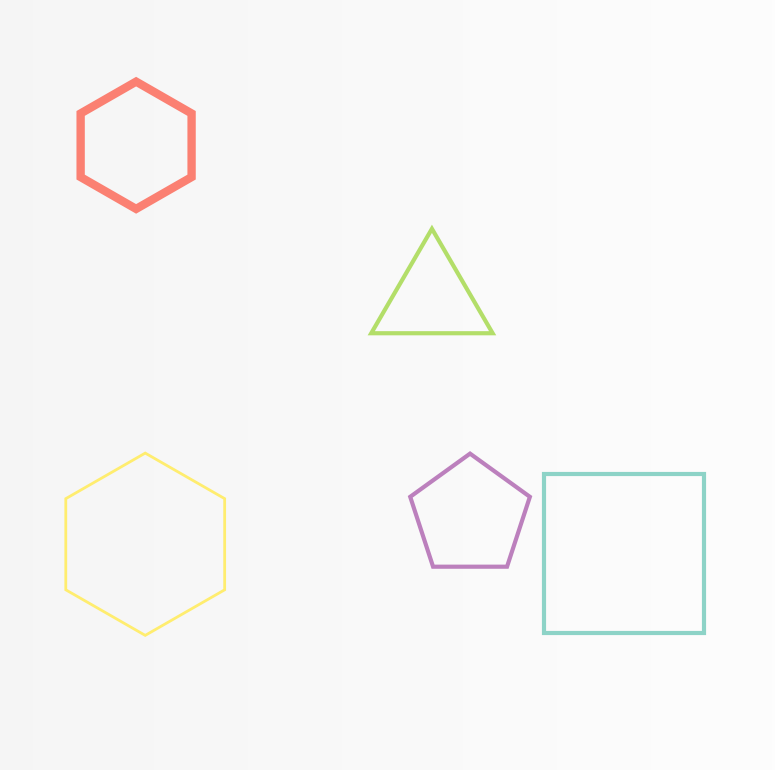[{"shape": "square", "thickness": 1.5, "radius": 0.52, "center": [0.806, 0.281]}, {"shape": "hexagon", "thickness": 3, "radius": 0.41, "center": [0.176, 0.811]}, {"shape": "triangle", "thickness": 1.5, "radius": 0.45, "center": [0.557, 0.612]}, {"shape": "pentagon", "thickness": 1.5, "radius": 0.41, "center": [0.607, 0.33]}, {"shape": "hexagon", "thickness": 1, "radius": 0.59, "center": [0.187, 0.293]}]